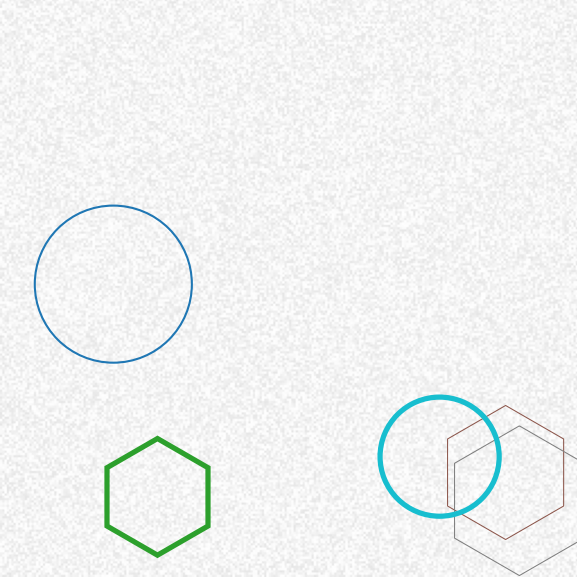[{"shape": "circle", "thickness": 1, "radius": 0.68, "center": [0.196, 0.507]}, {"shape": "hexagon", "thickness": 2.5, "radius": 0.5, "center": [0.273, 0.139]}, {"shape": "hexagon", "thickness": 0.5, "radius": 0.58, "center": [0.876, 0.181]}, {"shape": "hexagon", "thickness": 0.5, "radius": 0.65, "center": [0.899, 0.132]}, {"shape": "circle", "thickness": 2.5, "radius": 0.52, "center": [0.761, 0.208]}]